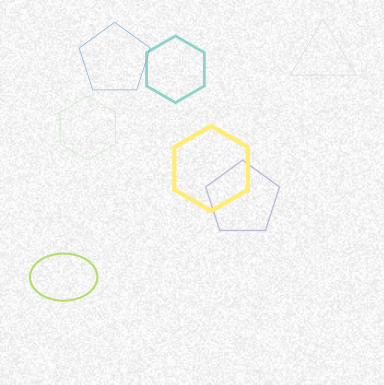[{"shape": "hexagon", "thickness": 2, "radius": 0.43, "center": [0.456, 0.82]}, {"shape": "pentagon", "thickness": 1, "radius": 0.5, "center": [0.63, 0.483]}, {"shape": "pentagon", "thickness": 0.5, "radius": 0.49, "center": [0.298, 0.845]}, {"shape": "oval", "thickness": 1.5, "radius": 0.44, "center": [0.165, 0.28]}, {"shape": "triangle", "thickness": 0.5, "radius": 0.49, "center": [0.839, 0.854]}, {"shape": "hexagon", "thickness": 0.5, "radius": 0.41, "center": [0.228, 0.667]}, {"shape": "hexagon", "thickness": 3, "radius": 0.55, "center": [0.548, 0.562]}]